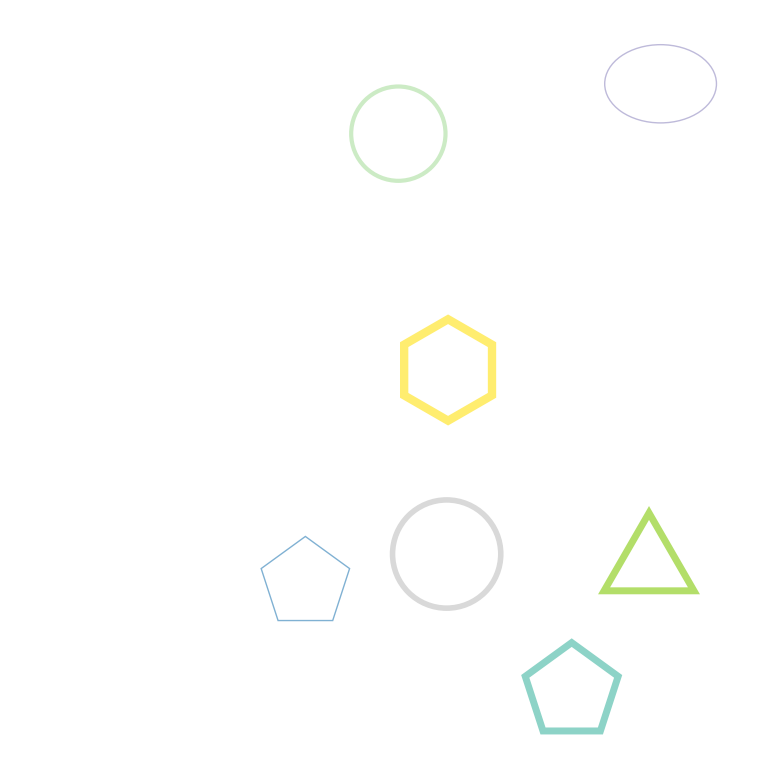[{"shape": "pentagon", "thickness": 2.5, "radius": 0.32, "center": [0.742, 0.102]}, {"shape": "oval", "thickness": 0.5, "radius": 0.36, "center": [0.858, 0.891]}, {"shape": "pentagon", "thickness": 0.5, "radius": 0.3, "center": [0.397, 0.243]}, {"shape": "triangle", "thickness": 2.5, "radius": 0.34, "center": [0.843, 0.266]}, {"shape": "circle", "thickness": 2, "radius": 0.35, "center": [0.58, 0.28]}, {"shape": "circle", "thickness": 1.5, "radius": 0.31, "center": [0.517, 0.826]}, {"shape": "hexagon", "thickness": 3, "radius": 0.33, "center": [0.582, 0.519]}]